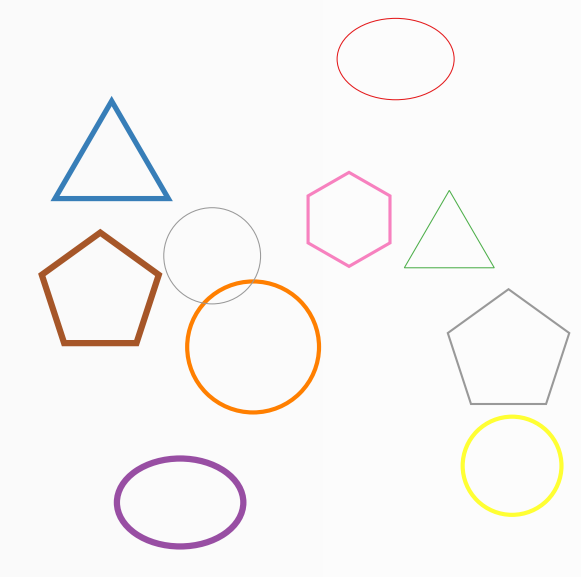[{"shape": "oval", "thickness": 0.5, "radius": 0.5, "center": [0.681, 0.897]}, {"shape": "triangle", "thickness": 2.5, "radius": 0.56, "center": [0.192, 0.712]}, {"shape": "triangle", "thickness": 0.5, "radius": 0.45, "center": [0.773, 0.58]}, {"shape": "oval", "thickness": 3, "radius": 0.54, "center": [0.31, 0.129]}, {"shape": "circle", "thickness": 2, "radius": 0.57, "center": [0.435, 0.398]}, {"shape": "circle", "thickness": 2, "radius": 0.42, "center": [0.881, 0.193]}, {"shape": "pentagon", "thickness": 3, "radius": 0.53, "center": [0.173, 0.491]}, {"shape": "hexagon", "thickness": 1.5, "radius": 0.41, "center": [0.6, 0.619]}, {"shape": "circle", "thickness": 0.5, "radius": 0.42, "center": [0.365, 0.556]}, {"shape": "pentagon", "thickness": 1, "radius": 0.55, "center": [0.875, 0.388]}]